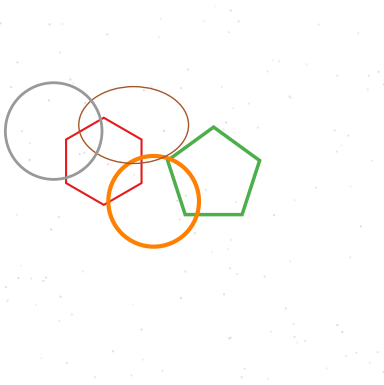[{"shape": "hexagon", "thickness": 1.5, "radius": 0.57, "center": [0.27, 0.581]}, {"shape": "pentagon", "thickness": 2.5, "radius": 0.63, "center": [0.555, 0.544]}, {"shape": "circle", "thickness": 3, "radius": 0.59, "center": [0.399, 0.477]}, {"shape": "oval", "thickness": 1, "radius": 0.71, "center": [0.347, 0.675]}, {"shape": "circle", "thickness": 2, "radius": 0.63, "center": [0.139, 0.66]}]